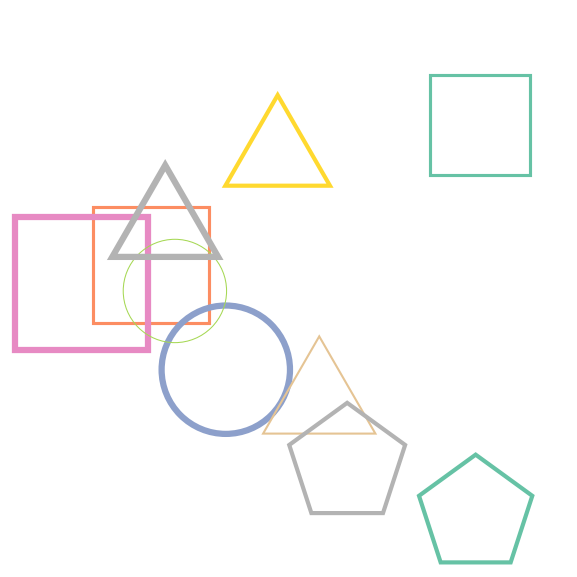[{"shape": "square", "thickness": 1.5, "radius": 0.43, "center": [0.831, 0.783]}, {"shape": "pentagon", "thickness": 2, "radius": 0.52, "center": [0.824, 0.109]}, {"shape": "square", "thickness": 1.5, "radius": 0.5, "center": [0.261, 0.54]}, {"shape": "circle", "thickness": 3, "radius": 0.56, "center": [0.391, 0.359]}, {"shape": "square", "thickness": 3, "radius": 0.58, "center": [0.141, 0.508]}, {"shape": "circle", "thickness": 0.5, "radius": 0.45, "center": [0.303, 0.495]}, {"shape": "triangle", "thickness": 2, "radius": 0.52, "center": [0.481, 0.73]}, {"shape": "triangle", "thickness": 1, "radius": 0.56, "center": [0.553, 0.304]}, {"shape": "pentagon", "thickness": 2, "radius": 0.53, "center": [0.601, 0.196]}, {"shape": "triangle", "thickness": 3, "radius": 0.53, "center": [0.286, 0.607]}]